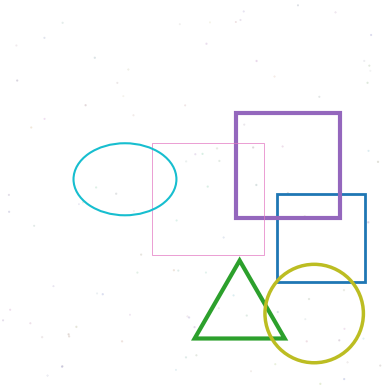[{"shape": "square", "thickness": 2, "radius": 0.57, "center": [0.834, 0.382]}, {"shape": "triangle", "thickness": 3, "radius": 0.68, "center": [0.622, 0.188]}, {"shape": "square", "thickness": 3, "radius": 0.68, "center": [0.748, 0.571]}, {"shape": "square", "thickness": 0.5, "radius": 0.73, "center": [0.54, 0.482]}, {"shape": "circle", "thickness": 2.5, "radius": 0.64, "center": [0.816, 0.186]}, {"shape": "oval", "thickness": 1.5, "radius": 0.67, "center": [0.325, 0.534]}]